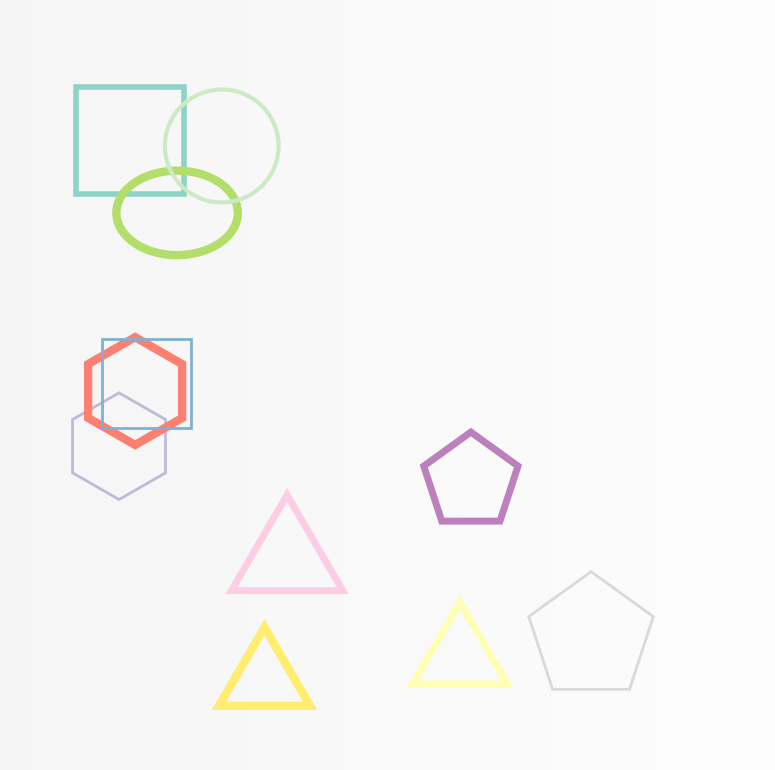[{"shape": "square", "thickness": 2, "radius": 0.35, "center": [0.168, 0.817]}, {"shape": "triangle", "thickness": 2.5, "radius": 0.35, "center": [0.593, 0.147]}, {"shape": "hexagon", "thickness": 1, "radius": 0.35, "center": [0.154, 0.421]}, {"shape": "hexagon", "thickness": 3, "radius": 0.35, "center": [0.174, 0.492]}, {"shape": "square", "thickness": 1, "radius": 0.29, "center": [0.189, 0.502]}, {"shape": "oval", "thickness": 3, "radius": 0.39, "center": [0.229, 0.724]}, {"shape": "triangle", "thickness": 2.5, "radius": 0.41, "center": [0.37, 0.274]}, {"shape": "pentagon", "thickness": 1, "radius": 0.42, "center": [0.763, 0.173]}, {"shape": "pentagon", "thickness": 2.5, "radius": 0.32, "center": [0.608, 0.375]}, {"shape": "circle", "thickness": 1.5, "radius": 0.37, "center": [0.286, 0.81]}, {"shape": "triangle", "thickness": 3, "radius": 0.34, "center": [0.341, 0.117]}]